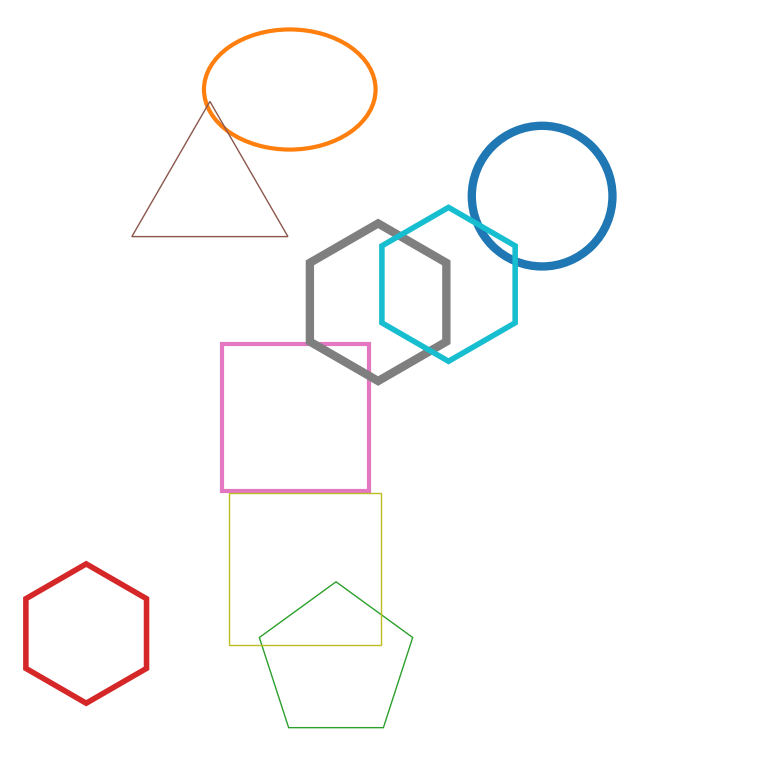[{"shape": "circle", "thickness": 3, "radius": 0.46, "center": [0.704, 0.745]}, {"shape": "oval", "thickness": 1.5, "radius": 0.56, "center": [0.376, 0.884]}, {"shape": "pentagon", "thickness": 0.5, "radius": 0.52, "center": [0.436, 0.14]}, {"shape": "hexagon", "thickness": 2, "radius": 0.45, "center": [0.112, 0.177]}, {"shape": "triangle", "thickness": 0.5, "radius": 0.59, "center": [0.273, 0.751]}, {"shape": "square", "thickness": 1.5, "radius": 0.48, "center": [0.384, 0.458]}, {"shape": "hexagon", "thickness": 3, "radius": 0.51, "center": [0.491, 0.607]}, {"shape": "square", "thickness": 0.5, "radius": 0.49, "center": [0.396, 0.261]}, {"shape": "hexagon", "thickness": 2, "radius": 0.5, "center": [0.583, 0.631]}]